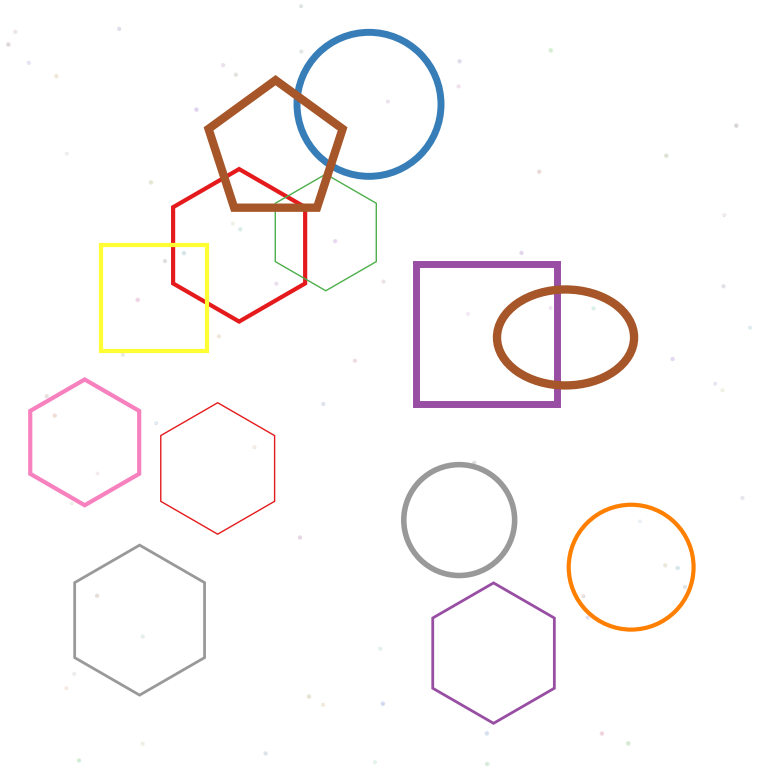[{"shape": "hexagon", "thickness": 0.5, "radius": 0.43, "center": [0.283, 0.392]}, {"shape": "hexagon", "thickness": 1.5, "radius": 0.5, "center": [0.311, 0.681]}, {"shape": "circle", "thickness": 2.5, "radius": 0.47, "center": [0.479, 0.864]}, {"shape": "hexagon", "thickness": 0.5, "radius": 0.38, "center": [0.423, 0.698]}, {"shape": "square", "thickness": 2.5, "radius": 0.46, "center": [0.632, 0.566]}, {"shape": "hexagon", "thickness": 1, "radius": 0.46, "center": [0.641, 0.152]}, {"shape": "circle", "thickness": 1.5, "radius": 0.41, "center": [0.82, 0.263]}, {"shape": "square", "thickness": 1.5, "radius": 0.34, "center": [0.2, 0.613]}, {"shape": "oval", "thickness": 3, "radius": 0.45, "center": [0.734, 0.562]}, {"shape": "pentagon", "thickness": 3, "radius": 0.46, "center": [0.358, 0.804]}, {"shape": "hexagon", "thickness": 1.5, "radius": 0.41, "center": [0.11, 0.425]}, {"shape": "circle", "thickness": 2, "radius": 0.36, "center": [0.596, 0.325]}, {"shape": "hexagon", "thickness": 1, "radius": 0.49, "center": [0.181, 0.195]}]